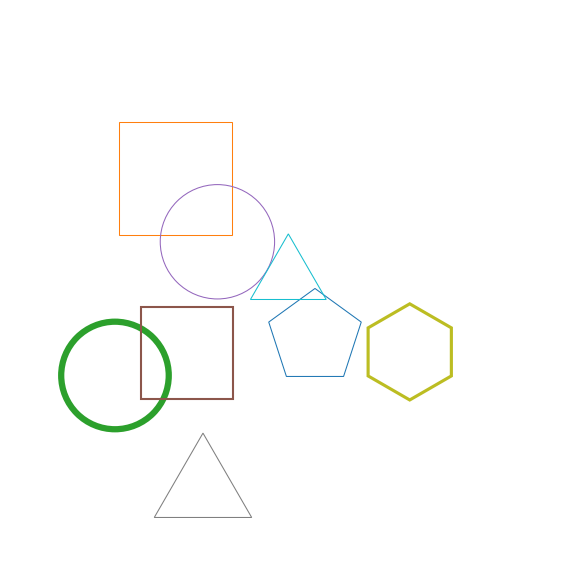[{"shape": "pentagon", "thickness": 0.5, "radius": 0.42, "center": [0.545, 0.415]}, {"shape": "square", "thickness": 0.5, "radius": 0.49, "center": [0.304, 0.689]}, {"shape": "circle", "thickness": 3, "radius": 0.47, "center": [0.199, 0.349]}, {"shape": "circle", "thickness": 0.5, "radius": 0.5, "center": [0.376, 0.58]}, {"shape": "square", "thickness": 1, "radius": 0.4, "center": [0.325, 0.388]}, {"shape": "triangle", "thickness": 0.5, "radius": 0.49, "center": [0.351, 0.152]}, {"shape": "hexagon", "thickness": 1.5, "radius": 0.42, "center": [0.71, 0.39]}, {"shape": "triangle", "thickness": 0.5, "radius": 0.38, "center": [0.499, 0.518]}]